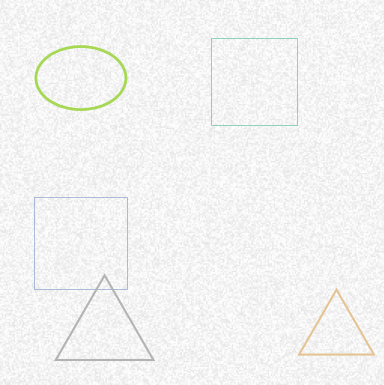[{"shape": "square", "thickness": 0.5, "radius": 0.56, "center": [0.66, 0.789]}, {"shape": "square", "thickness": 0.5, "radius": 0.6, "center": [0.21, 0.368]}, {"shape": "oval", "thickness": 2, "radius": 0.58, "center": [0.21, 0.797]}, {"shape": "triangle", "thickness": 1.5, "radius": 0.56, "center": [0.874, 0.135]}, {"shape": "triangle", "thickness": 1.5, "radius": 0.73, "center": [0.272, 0.138]}]